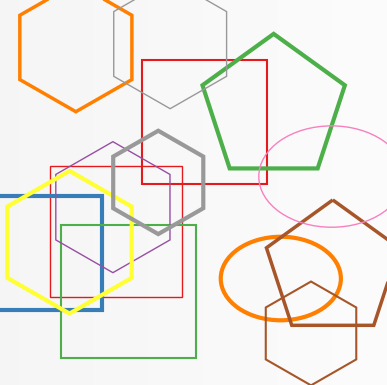[{"shape": "square", "thickness": 1.5, "radius": 0.81, "center": [0.527, 0.684]}, {"shape": "square", "thickness": 1, "radius": 0.85, "center": [0.3, 0.398]}, {"shape": "square", "thickness": 3, "radius": 0.74, "center": [0.116, 0.343]}, {"shape": "pentagon", "thickness": 3, "radius": 0.97, "center": [0.706, 0.719]}, {"shape": "square", "thickness": 1.5, "radius": 0.87, "center": [0.331, 0.243]}, {"shape": "hexagon", "thickness": 1, "radius": 0.85, "center": [0.291, 0.462]}, {"shape": "hexagon", "thickness": 2.5, "radius": 0.83, "center": [0.196, 0.877]}, {"shape": "oval", "thickness": 3, "radius": 0.78, "center": [0.725, 0.277]}, {"shape": "hexagon", "thickness": 3, "radius": 0.93, "center": [0.179, 0.371]}, {"shape": "hexagon", "thickness": 1.5, "radius": 0.67, "center": [0.803, 0.134]}, {"shape": "pentagon", "thickness": 2.5, "radius": 0.9, "center": [0.859, 0.301]}, {"shape": "oval", "thickness": 1, "radius": 0.94, "center": [0.856, 0.541]}, {"shape": "hexagon", "thickness": 1, "radius": 0.84, "center": [0.439, 0.886]}, {"shape": "hexagon", "thickness": 3, "radius": 0.67, "center": [0.408, 0.526]}]